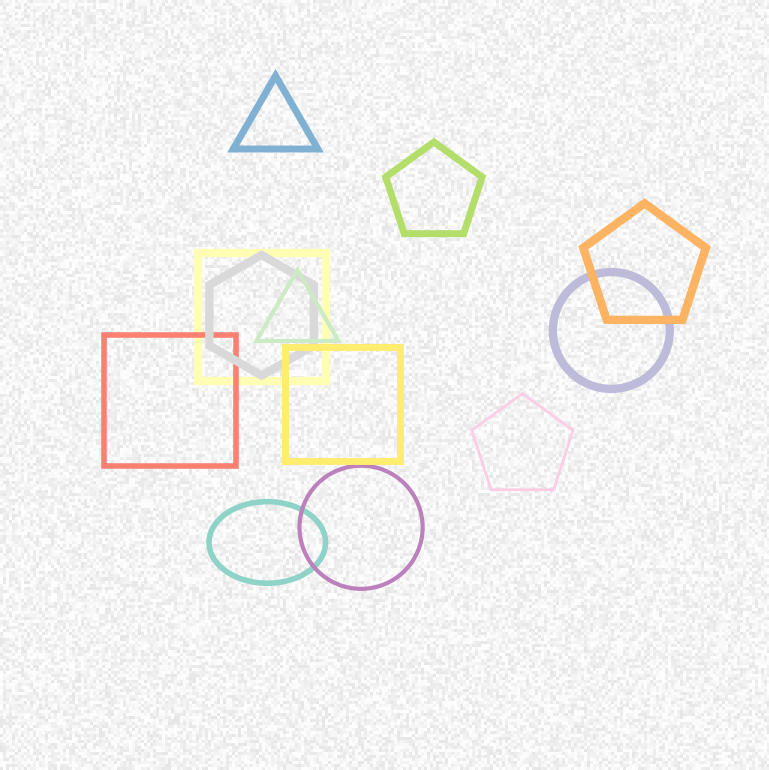[{"shape": "oval", "thickness": 2, "radius": 0.38, "center": [0.347, 0.296]}, {"shape": "square", "thickness": 3, "radius": 0.41, "center": [0.34, 0.588]}, {"shape": "circle", "thickness": 3, "radius": 0.38, "center": [0.794, 0.571]}, {"shape": "square", "thickness": 2, "radius": 0.43, "center": [0.221, 0.48]}, {"shape": "triangle", "thickness": 2.5, "radius": 0.32, "center": [0.358, 0.838]}, {"shape": "pentagon", "thickness": 3, "radius": 0.42, "center": [0.837, 0.652]}, {"shape": "pentagon", "thickness": 2.5, "radius": 0.33, "center": [0.564, 0.75]}, {"shape": "pentagon", "thickness": 1, "radius": 0.35, "center": [0.678, 0.42]}, {"shape": "hexagon", "thickness": 3, "radius": 0.39, "center": [0.34, 0.591]}, {"shape": "circle", "thickness": 1.5, "radius": 0.4, "center": [0.469, 0.315]}, {"shape": "triangle", "thickness": 1.5, "radius": 0.31, "center": [0.386, 0.588]}, {"shape": "square", "thickness": 2.5, "radius": 0.37, "center": [0.445, 0.476]}]